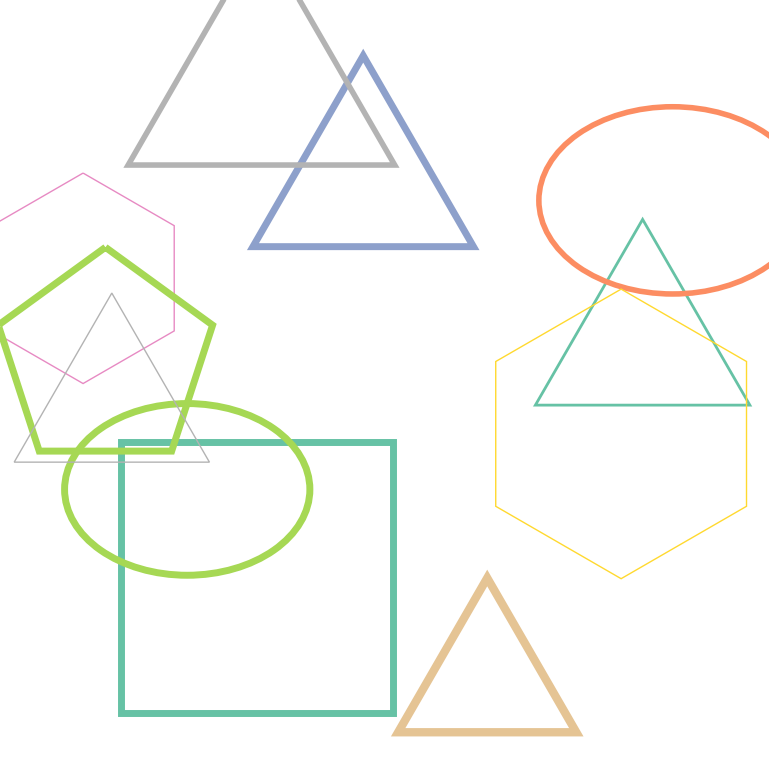[{"shape": "square", "thickness": 2.5, "radius": 0.88, "center": [0.334, 0.25]}, {"shape": "triangle", "thickness": 1, "radius": 0.8, "center": [0.835, 0.554]}, {"shape": "oval", "thickness": 2, "radius": 0.87, "center": [0.874, 0.74]}, {"shape": "triangle", "thickness": 2.5, "radius": 0.83, "center": [0.472, 0.762]}, {"shape": "hexagon", "thickness": 0.5, "radius": 0.68, "center": [0.108, 0.639]}, {"shape": "pentagon", "thickness": 2.5, "radius": 0.73, "center": [0.137, 0.533]}, {"shape": "oval", "thickness": 2.5, "radius": 0.8, "center": [0.243, 0.364]}, {"shape": "hexagon", "thickness": 0.5, "radius": 0.94, "center": [0.807, 0.436]}, {"shape": "triangle", "thickness": 3, "radius": 0.67, "center": [0.633, 0.116]}, {"shape": "triangle", "thickness": 0.5, "radius": 0.73, "center": [0.145, 0.473]}, {"shape": "triangle", "thickness": 2, "radius": 1.0, "center": [0.34, 0.886]}]